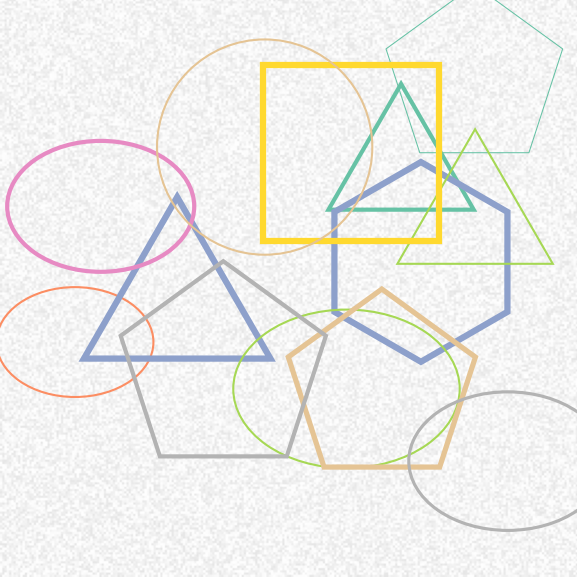[{"shape": "pentagon", "thickness": 0.5, "radius": 0.8, "center": [0.821, 0.865]}, {"shape": "triangle", "thickness": 2, "radius": 0.73, "center": [0.695, 0.709]}, {"shape": "oval", "thickness": 1, "radius": 0.68, "center": [0.13, 0.407]}, {"shape": "triangle", "thickness": 3, "radius": 0.93, "center": [0.307, 0.471]}, {"shape": "hexagon", "thickness": 3, "radius": 0.86, "center": [0.729, 0.546]}, {"shape": "oval", "thickness": 2, "radius": 0.81, "center": [0.174, 0.642]}, {"shape": "oval", "thickness": 1, "radius": 0.98, "center": [0.6, 0.326]}, {"shape": "triangle", "thickness": 1, "radius": 0.78, "center": [0.823, 0.62]}, {"shape": "square", "thickness": 3, "radius": 0.76, "center": [0.608, 0.735]}, {"shape": "circle", "thickness": 1, "radius": 0.93, "center": [0.458, 0.744]}, {"shape": "pentagon", "thickness": 2.5, "radius": 0.85, "center": [0.661, 0.328]}, {"shape": "oval", "thickness": 1.5, "radius": 0.86, "center": [0.879, 0.201]}, {"shape": "pentagon", "thickness": 2, "radius": 0.93, "center": [0.387, 0.36]}]